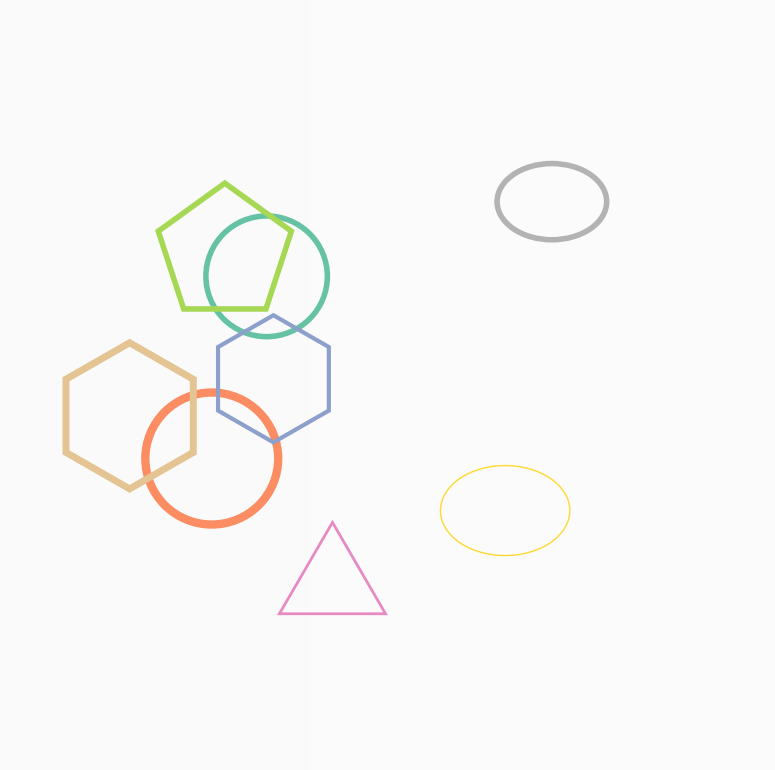[{"shape": "circle", "thickness": 2, "radius": 0.39, "center": [0.344, 0.641]}, {"shape": "circle", "thickness": 3, "radius": 0.43, "center": [0.273, 0.405]}, {"shape": "hexagon", "thickness": 1.5, "radius": 0.41, "center": [0.353, 0.508]}, {"shape": "triangle", "thickness": 1, "radius": 0.4, "center": [0.429, 0.242]}, {"shape": "pentagon", "thickness": 2, "radius": 0.45, "center": [0.29, 0.672]}, {"shape": "oval", "thickness": 0.5, "radius": 0.42, "center": [0.652, 0.337]}, {"shape": "hexagon", "thickness": 2.5, "radius": 0.47, "center": [0.167, 0.46]}, {"shape": "oval", "thickness": 2, "radius": 0.35, "center": [0.712, 0.738]}]